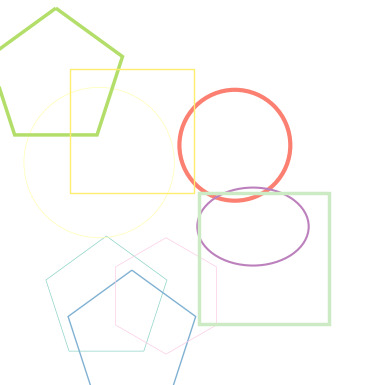[{"shape": "pentagon", "thickness": 0.5, "radius": 0.83, "center": [0.276, 0.222]}, {"shape": "circle", "thickness": 0.5, "radius": 0.98, "center": [0.257, 0.578]}, {"shape": "circle", "thickness": 3, "radius": 0.72, "center": [0.61, 0.623]}, {"shape": "pentagon", "thickness": 1, "radius": 0.87, "center": [0.343, 0.124]}, {"shape": "pentagon", "thickness": 2.5, "radius": 0.91, "center": [0.145, 0.797]}, {"shape": "hexagon", "thickness": 0.5, "radius": 0.76, "center": [0.431, 0.231]}, {"shape": "oval", "thickness": 1.5, "radius": 0.72, "center": [0.657, 0.412]}, {"shape": "square", "thickness": 2.5, "radius": 0.85, "center": [0.686, 0.329]}, {"shape": "square", "thickness": 1, "radius": 0.81, "center": [0.343, 0.66]}]